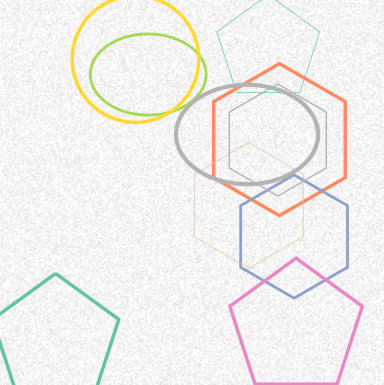[{"shape": "pentagon", "thickness": 0.5, "radius": 0.7, "center": [0.697, 0.874]}, {"shape": "pentagon", "thickness": 2.5, "radius": 0.86, "center": [0.144, 0.117]}, {"shape": "hexagon", "thickness": 2.5, "radius": 0.99, "center": [0.726, 0.637]}, {"shape": "hexagon", "thickness": 2, "radius": 0.8, "center": [0.764, 0.386]}, {"shape": "pentagon", "thickness": 2.5, "radius": 0.9, "center": [0.769, 0.148]}, {"shape": "oval", "thickness": 2, "radius": 0.75, "center": [0.385, 0.806]}, {"shape": "circle", "thickness": 2.5, "radius": 0.82, "center": [0.352, 0.846]}, {"shape": "hexagon", "thickness": 0.5, "radius": 0.82, "center": [0.646, 0.466]}, {"shape": "oval", "thickness": 3, "radius": 0.92, "center": [0.642, 0.651]}, {"shape": "hexagon", "thickness": 1, "radius": 0.73, "center": [0.722, 0.636]}]